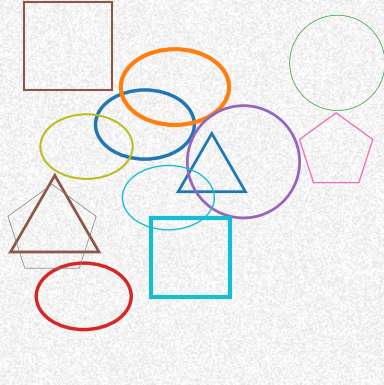[{"shape": "oval", "thickness": 2.5, "radius": 0.64, "center": [0.376, 0.677]}, {"shape": "triangle", "thickness": 2, "radius": 0.5, "center": [0.55, 0.552]}, {"shape": "oval", "thickness": 3, "radius": 0.7, "center": [0.454, 0.774]}, {"shape": "circle", "thickness": 0.5, "radius": 0.62, "center": [0.876, 0.837]}, {"shape": "oval", "thickness": 2.5, "radius": 0.62, "center": [0.217, 0.23]}, {"shape": "circle", "thickness": 2, "radius": 0.73, "center": [0.632, 0.58]}, {"shape": "triangle", "thickness": 2, "radius": 0.66, "center": [0.142, 0.412]}, {"shape": "square", "thickness": 1.5, "radius": 0.57, "center": [0.177, 0.881]}, {"shape": "pentagon", "thickness": 1, "radius": 0.5, "center": [0.873, 0.607]}, {"shape": "pentagon", "thickness": 0.5, "radius": 0.6, "center": [0.135, 0.401]}, {"shape": "oval", "thickness": 1.5, "radius": 0.6, "center": [0.225, 0.619]}, {"shape": "square", "thickness": 3, "radius": 0.52, "center": [0.495, 0.331]}, {"shape": "oval", "thickness": 1, "radius": 0.6, "center": [0.437, 0.487]}]